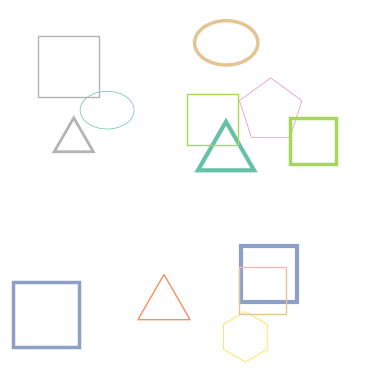[{"shape": "oval", "thickness": 0.5, "radius": 0.35, "center": [0.278, 0.714]}, {"shape": "triangle", "thickness": 3, "radius": 0.42, "center": [0.587, 0.6]}, {"shape": "triangle", "thickness": 1, "radius": 0.39, "center": [0.426, 0.209]}, {"shape": "square", "thickness": 3, "radius": 0.37, "center": [0.699, 0.288]}, {"shape": "square", "thickness": 2.5, "radius": 0.43, "center": [0.119, 0.183]}, {"shape": "pentagon", "thickness": 0.5, "radius": 0.43, "center": [0.703, 0.712]}, {"shape": "square", "thickness": 2.5, "radius": 0.3, "center": [0.813, 0.635]}, {"shape": "square", "thickness": 1, "radius": 0.33, "center": [0.551, 0.689]}, {"shape": "hexagon", "thickness": 0.5, "radius": 0.33, "center": [0.637, 0.125]}, {"shape": "oval", "thickness": 2.5, "radius": 0.41, "center": [0.588, 0.889]}, {"shape": "square", "thickness": 1, "radius": 0.31, "center": [0.683, 0.245]}, {"shape": "square", "thickness": 1, "radius": 0.4, "center": [0.178, 0.827]}, {"shape": "triangle", "thickness": 2, "radius": 0.29, "center": [0.192, 0.635]}]